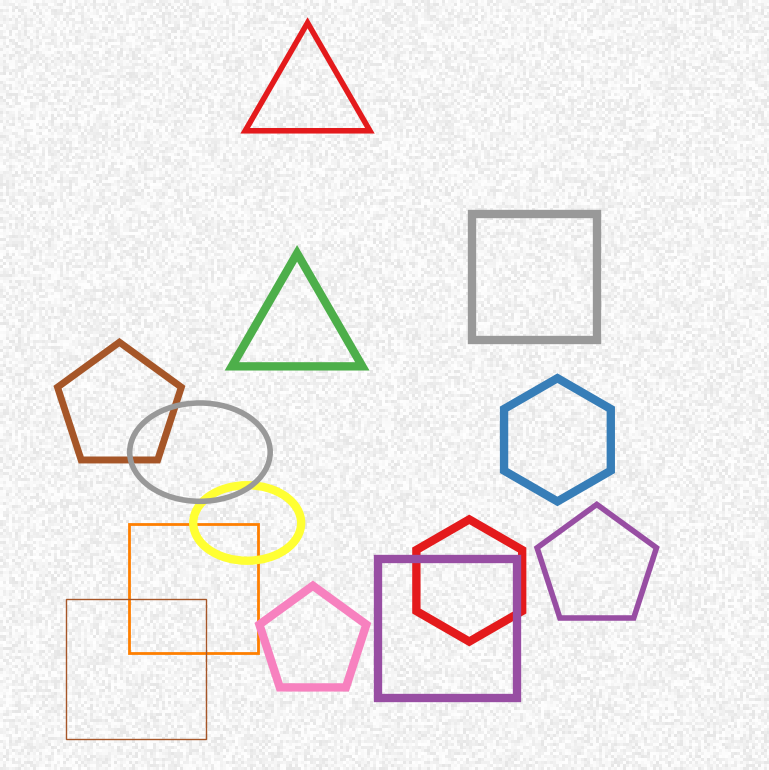[{"shape": "triangle", "thickness": 2, "radius": 0.47, "center": [0.399, 0.877]}, {"shape": "hexagon", "thickness": 3, "radius": 0.4, "center": [0.609, 0.246]}, {"shape": "hexagon", "thickness": 3, "radius": 0.4, "center": [0.724, 0.429]}, {"shape": "triangle", "thickness": 3, "radius": 0.49, "center": [0.386, 0.573]}, {"shape": "square", "thickness": 3, "radius": 0.45, "center": [0.581, 0.184]}, {"shape": "pentagon", "thickness": 2, "radius": 0.41, "center": [0.775, 0.263]}, {"shape": "square", "thickness": 1, "radius": 0.42, "center": [0.251, 0.236]}, {"shape": "oval", "thickness": 3, "radius": 0.35, "center": [0.321, 0.321]}, {"shape": "pentagon", "thickness": 2.5, "radius": 0.42, "center": [0.155, 0.471]}, {"shape": "square", "thickness": 0.5, "radius": 0.45, "center": [0.177, 0.131]}, {"shape": "pentagon", "thickness": 3, "radius": 0.37, "center": [0.406, 0.166]}, {"shape": "square", "thickness": 3, "radius": 0.41, "center": [0.694, 0.64]}, {"shape": "oval", "thickness": 2, "radius": 0.46, "center": [0.26, 0.413]}]